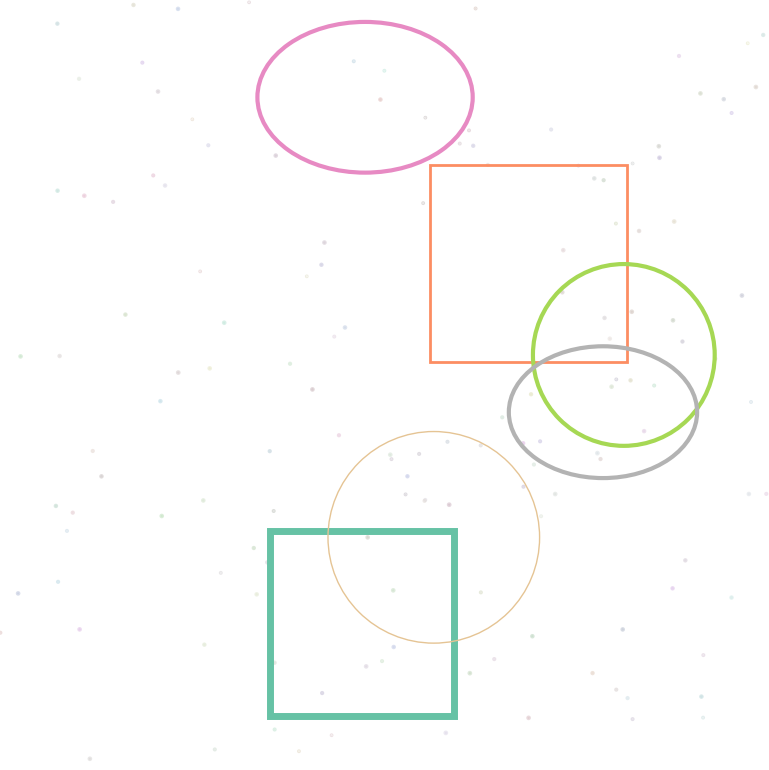[{"shape": "square", "thickness": 2.5, "radius": 0.6, "center": [0.47, 0.191]}, {"shape": "square", "thickness": 1, "radius": 0.64, "center": [0.686, 0.658]}, {"shape": "oval", "thickness": 1.5, "radius": 0.7, "center": [0.474, 0.874]}, {"shape": "circle", "thickness": 1.5, "radius": 0.59, "center": [0.81, 0.539]}, {"shape": "circle", "thickness": 0.5, "radius": 0.69, "center": [0.563, 0.302]}, {"shape": "oval", "thickness": 1.5, "radius": 0.61, "center": [0.783, 0.465]}]